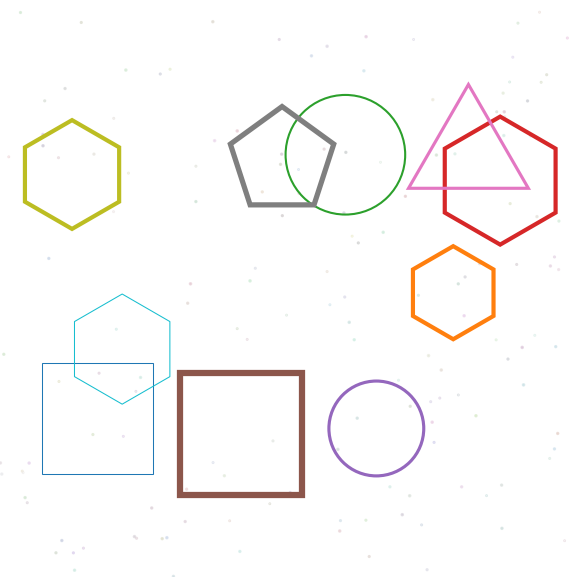[{"shape": "square", "thickness": 0.5, "radius": 0.48, "center": [0.169, 0.274]}, {"shape": "hexagon", "thickness": 2, "radius": 0.4, "center": [0.785, 0.492]}, {"shape": "circle", "thickness": 1, "radius": 0.52, "center": [0.598, 0.731]}, {"shape": "hexagon", "thickness": 2, "radius": 0.55, "center": [0.866, 0.686]}, {"shape": "circle", "thickness": 1.5, "radius": 0.41, "center": [0.652, 0.257]}, {"shape": "square", "thickness": 3, "radius": 0.53, "center": [0.417, 0.248]}, {"shape": "triangle", "thickness": 1.5, "radius": 0.6, "center": [0.811, 0.733]}, {"shape": "pentagon", "thickness": 2.5, "radius": 0.47, "center": [0.488, 0.721]}, {"shape": "hexagon", "thickness": 2, "radius": 0.47, "center": [0.125, 0.697]}, {"shape": "hexagon", "thickness": 0.5, "radius": 0.48, "center": [0.212, 0.395]}]